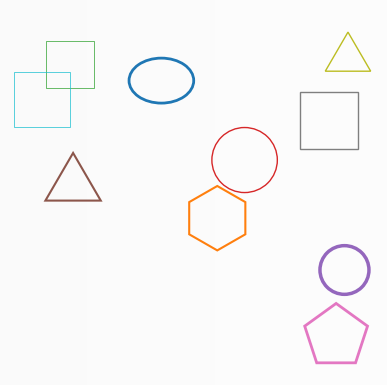[{"shape": "oval", "thickness": 2, "radius": 0.42, "center": [0.416, 0.791]}, {"shape": "hexagon", "thickness": 1.5, "radius": 0.42, "center": [0.561, 0.433]}, {"shape": "square", "thickness": 0.5, "radius": 0.31, "center": [0.181, 0.833]}, {"shape": "circle", "thickness": 1, "radius": 0.42, "center": [0.631, 0.584]}, {"shape": "circle", "thickness": 2.5, "radius": 0.32, "center": [0.889, 0.299]}, {"shape": "triangle", "thickness": 1.5, "radius": 0.41, "center": [0.189, 0.52]}, {"shape": "pentagon", "thickness": 2, "radius": 0.43, "center": [0.867, 0.127]}, {"shape": "square", "thickness": 1, "radius": 0.37, "center": [0.849, 0.687]}, {"shape": "triangle", "thickness": 1, "radius": 0.34, "center": [0.898, 0.849]}, {"shape": "square", "thickness": 0.5, "radius": 0.36, "center": [0.108, 0.742]}]